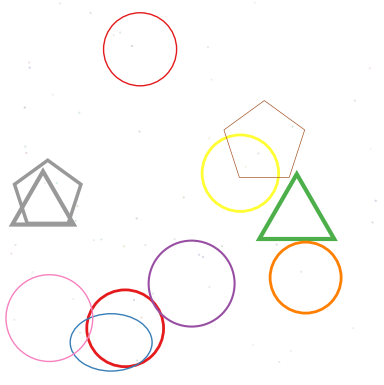[{"shape": "circle", "thickness": 2, "radius": 0.5, "center": [0.325, 0.147]}, {"shape": "circle", "thickness": 1, "radius": 0.47, "center": [0.364, 0.872]}, {"shape": "oval", "thickness": 1, "radius": 0.53, "center": [0.289, 0.111]}, {"shape": "triangle", "thickness": 3, "radius": 0.56, "center": [0.771, 0.435]}, {"shape": "circle", "thickness": 1.5, "radius": 0.56, "center": [0.498, 0.263]}, {"shape": "circle", "thickness": 2, "radius": 0.46, "center": [0.794, 0.279]}, {"shape": "circle", "thickness": 2, "radius": 0.5, "center": [0.624, 0.55]}, {"shape": "pentagon", "thickness": 0.5, "radius": 0.55, "center": [0.687, 0.629]}, {"shape": "circle", "thickness": 1, "radius": 0.56, "center": [0.128, 0.174]}, {"shape": "triangle", "thickness": 3, "radius": 0.46, "center": [0.112, 0.463]}, {"shape": "pentagon", "thickness": 2.5, "radius": 0.45, "center": [0.124, 0.493]}]